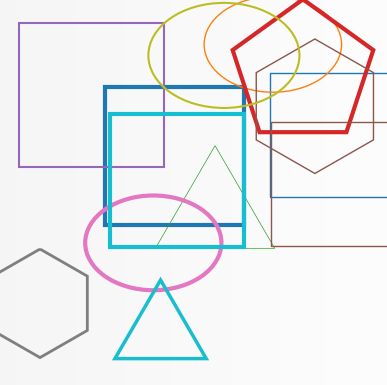[{"shape": "square", "thickness": 1, "radius": 0.81, "center": [0.858, 0.65]}, {"shape": "square", "thickness": 3, "radius": 0.89, "center": [0.45, 0.595]}, {"shape": "oval", "thickness": 1, "radius": 0.89, "center": [0.704, 0.885]}, {"shape": "triangle", "thickness": 0.5, "radius": 0.89, "center": [0.555, 0.444]}, {"shape": "pentagon", "thickness": 3, "radius": 0.95, "center": [0.782, 0.811]}, {"shape": "square", "thickness": 1.5, "radius": 0.94, "center": [0.236, 0.753]}, {"shape": "hexagon", "thickness": 1, "radius": 0.87, "center": [0.813, 0.724]}, {"shape": "square", "thickness": 1, "radius": 0.8, "center": [0.859, 0.522]}, {"shape": "oval", "thickness": 3, "radius": 0.88, "center": [0.396, 0.369]}, {"shape": "hexagon", "thickness": 2, "radius": 0.7, "center": [0.103, 0.212]}, {"shape": "oval", "thickness": 1.5, "radius": 0.97, "center": [0.578, 0.856]}, {"shape": "square", "thickness": 3, "radius": 0.86, "center": [0.456, 0.532]}, {"shape": "triangle", "thickness": 2.5, "radius": 0.68, "center": [0.414, 0.137]}]